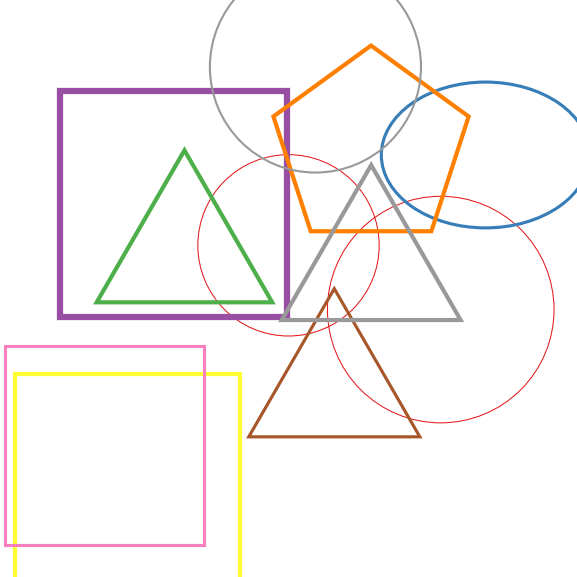[{"shape": "circle", "thickness": 0.5, "radius": 0.98, "center": [0.763, 0.463]}, {"shape": "circle", "thickness": 0.5, "radius": 0.79, "center": [0.5, 0.574]}, {"shape": "oval", "thickness": 1.5, "radius": 0.9, "center": [0.841, 0.731]}, {"shape": "triangle", "thickness": 2, "radius": 0.88, "center": [0.319, 0.563]}, {"shape": "square", "thickness": 3, "radius": 0.98, "center": [0.3, 0.646]}, {"shape": "pentagon", "thickness": 2, "radius": 0.89, "center": [0.642, 0.743]}, {"shape": "square", "thickness": 2, "radius": 0.98, "center": [0.221, 0.157]}, {"shape": "triangle", "thickness": 1.5, "radius": 0.86, "center": [0.579, 0.328]}, {"shape": "square", "thickness": 1.5, "radius": 0.86, "center": [0.181, 0.227]}, {"shape": "circle", "thickness": 1, "radius": 0.91, "center": [0.546, 0.883]}, {"shape": "triangle", "thickness": 2, "radius": 0.89, "center": [0.643, 0.534]}]